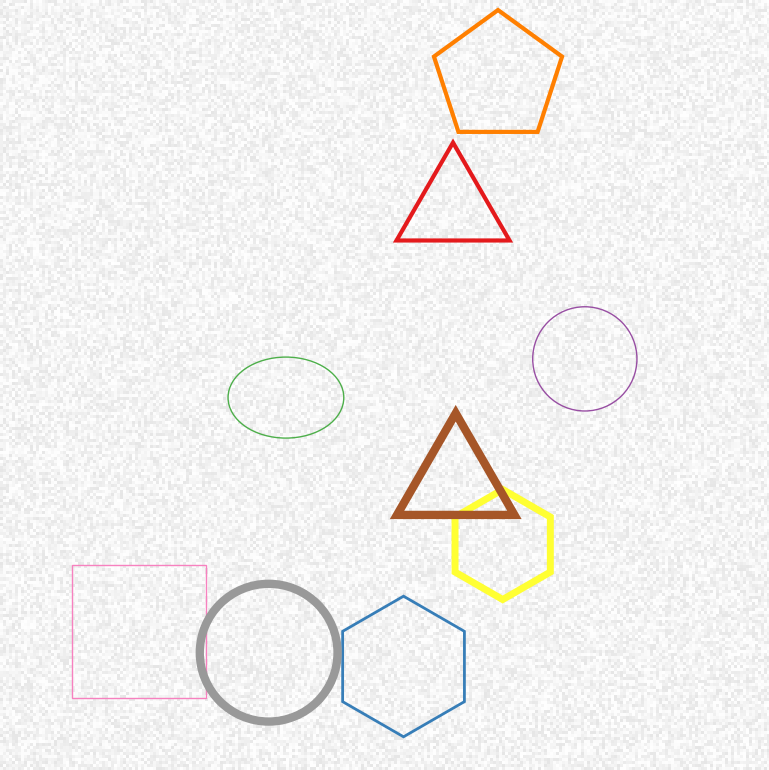[{"shape": "triangle", "thickness": 1.5, "radius": 0.42, "center": [0.588, 0.73]}, {"shape": "hexagon", "thickness": 1, "radius": 0.46, "center": [0.524, 0.134]}, {"shape": "oval", "thickness": 0.5, "radius": 0.38, "center": [0.371, 0.484]}, {"shape": "circle", "thickness": 0.5, "radius": 0.34, "center": [0.76, 0.534]}, {"shape": "pentagon", "thickness": 1.5, "radius": 0.44, "center": [0.647, 0.899]}, {"shape": "hexagon", "thickness": 2.5, "radius": 0.36, "center": [0.653, 0.293]}, {"shape": "triangle", "thickness": 3, "radius": 0.44, "center": [0.592, 0.375]}, {"shape": "square", "thickness": 0.5, "radius": 0.43, "center": [0.18, 0.18]}, {"shape": "circle", "thickness": 3, "radius": 0.45, "center": [0.349, 0.152]}]